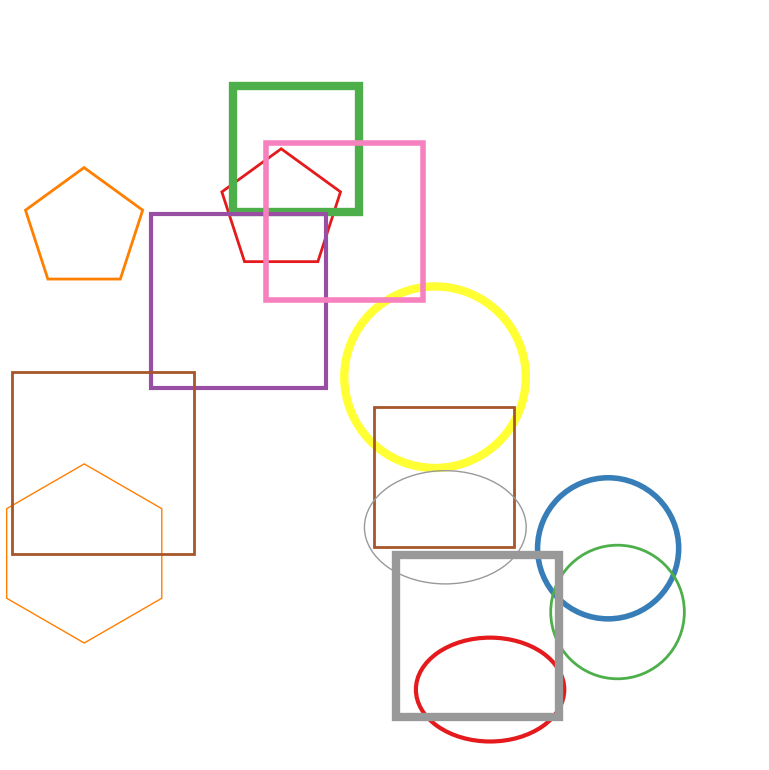[{"shape": "oval", "thickness": 1.5, "radius": 0.48, "center": [0.636, 0.104]}, {"shape": "pentagon", "thickness": 1, "radius": 0.41, "center": [0.365, 0.726]}, {"shape": "circle", "thickness": 2, "radius": 0.46, "center": [0.79, 0.288]}, {"shape": "circle", "thickness": 1, "radius": 0.43, "center": [0.802, 0.205]}, {"shape": "square", "thickness": 3, "radius": 0.41, "center": [0.385, 0.806]}, {"shape": "square", "thickness": 1.5, "radius": 0.57, "center": [0.31, 0.609]}, {"shape": "pentagon", "thickness": 1, "radius": 0.4, "center": [0.109, 0.702]}, {"shape": "hexagon", "thickness": 0.5, "radius": 0.58, "center": [0.109, 0.281]}, {"shape": "circle", "thickness": 3, "radius": 0.59, "center": [0.565, 0.51]}, {"shape": "square", "thickness": 1, "radius": 0.45, "center": [0.577, 0.38]}, {"shape": "square", "thickness": 1, "radius": 0.59, "center": [0.134, 0.398]}, {"shape": "square", "thickness": 2, "radius": 0.51, "center": [0.447, 0.712]}, {"shape": "square", "thickness": 3, "radius": 0.53, "center": [0.62, 0.174]}, {"shape": "oval", "thickness": 0.5, "radius": 0.53, "center": [0.578, 0.315]}]